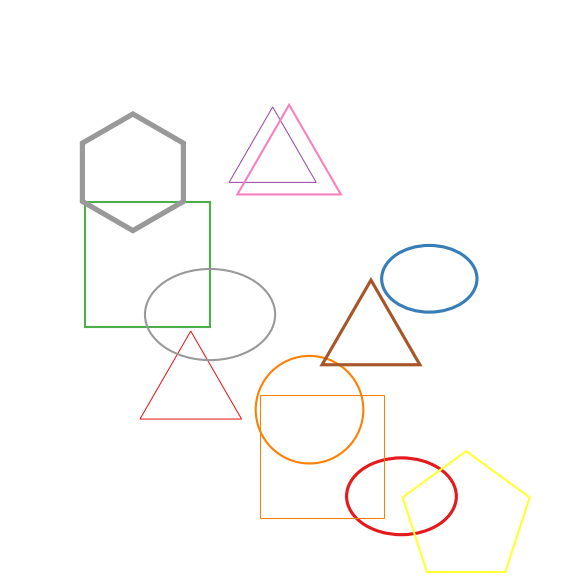[{"shape": "oval", "thickness": 1.5, "radius": 0.48, "center": [0.695, 0.14]}, {"shape": "triangle", "thickness": 0.5, "radius": 0.51, "center": [0.33, 0.324]}, {"shape": "oval", "thickness": 1.5, "radius": 0.41, "center": [0.743, 0.516]}, {"shape": "square", "thickness": 1, "radius": 0.54, "center": [0.256, 0.541]}, {"shape": "triangle", "thickness": 0.5, "radius": 0.44, "center": [0.472, 0.727]}, {"shape": "square", "thickness": 0.5, "radius": 0.54, "center": [0.558, 0.209]}, {"shape": "circle", "thickness": 1, "radius": 0.47, "center": [0.536, 0.29]}, {"shape": "pentagon", "thickness": 1, "radius": 0.58, "center": [0.807, 0.102]}, {"shape": "triangle", "thickness": 1.5, "radius": 0.49, "center": [0.642, 0.416]}, {"shape": "triangle", "thickness": 1, "radius": 0.52, "center": [0.501, 0.714]}, {"shape": "oval", "thickness": 1, "radius": 0.56, "center": [0.364, 0.454]}, {"shape": "hexagon", "thickness": 2.5, "radius": 0.5, "center": [0.23, 0.701]}]